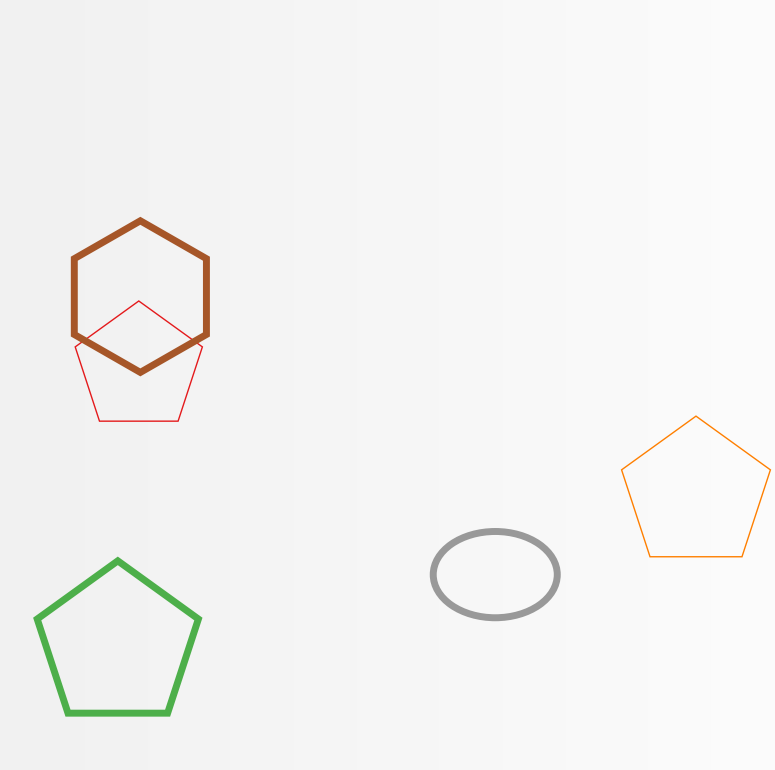[{"shape": "pentagon", "thickness": 0.5, "radius": 0.43, "center": [0.179, 0.523]}, {"shape": "pentagon", "thickness": 2.5, "radius": 0.55, "center": [0.152, 0.162]}, {"shape": "pentagon", "thickness": 0.5, "radius": 0.5, "center": [0.898, 0.359]}, {"shape": "hexagon", "thickness": 2.5, "radius": 0.49, "center": [0.181, 0.615]}, {"shape": "oval", "thickness": 2.5, "radius": 0.4, "center": [0.639, 0.254]}]